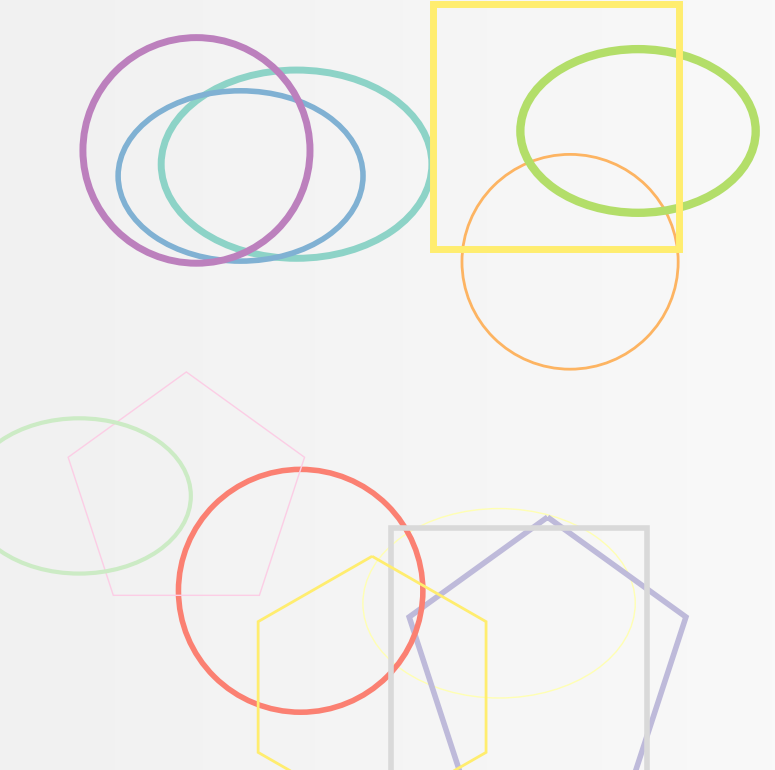[{"shape": "oval", "thickness": 2.5, "radius": 0.87, "center": [0.383, 0.787]}, {"shape": "oval", "thickness": 0.5, "radius": 0.88, "center": [0.644, 0.217]}, {"shape": "pentagon", "thickness": 2, "radius": 0.94, "center": [0.707, 0.141]}, {"shape": "circle", "thickness": 2, "radius": 0.79, "center": [0.388, 0.233]}, {"shape": "oval", "thickness": 2, "radius": 0.79, "center": [0.31, 0.771]}, {"shape": "circle", "thickness": 1, "radius": 0.7, "center": [0.736, 0.66]}, {"shape": "oval", "thickness": 3, "radius": 0.76, "center": [0.823, 0.83]}, {"shape": "pentagon", "thickness": 0.5, "radius": 0.8, "center": [0.24, 0.357]}, {"shape": "square", "thickness": 2, "radius": 0.83, "center": [0.67, 0.149]}, {"shape": "circle", "thickness": 2.5, "radius": 0.73, "center": [0.253, 0.805]}, {"shape": "oval", "thickness": 1.5, "radius": 0.72, "center": [0.102, 0.356]}, {"shape": "square", "thickness": 2.5, "radius": 0.8, "center": [0.717, 0.835]}, {"shape": "hexagon", "thickness": 1, "radius": 0.85, "center": [0.48, 0.108]}]